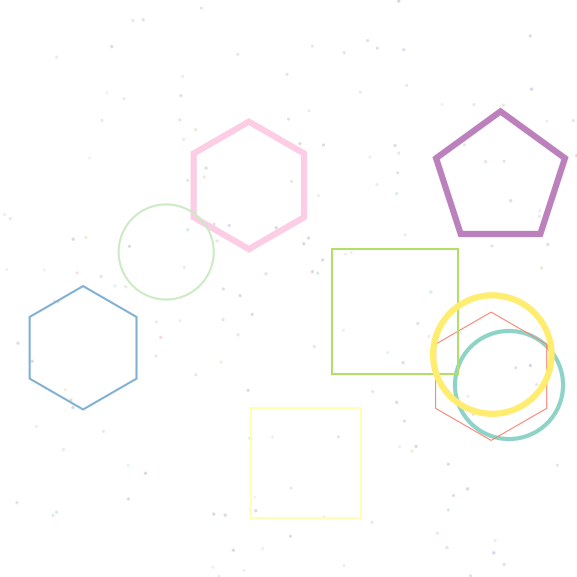[{"shape": "circle", "thickness": 2, "radius": 0.47, "center": [0.881, 0.332]}, {"shape": "square", "thickness": 1, "radius": 0.48, "center": [0.53, 0.198]}, {"shape": "hexagon", "thickness": 0.5, "radius": 0.56, "center": [0.85, 0.348]}, {"shape": "hexagon", "thickness": 1, "radius": 0.53, "center": [0.144, 0.397]}, {"shape": "square", "thickness": 1, "radius": 0.54, "center": [0.684, 0.46]}, {"shape": "hexagon", "thickness": 3, "radius": 0.55, "center": [0.431, 0.678]}, {"shape": "pentagon", "thickness": 3, "radius": 0.59, "center": [0.867, 0.689]}, {"shape": "circle", "thickness": 1, "radius": 0.41, "center": [0.288, 0.563]}, {"shape": "circle", "thickness": 3, "radius": 0.51, "center": [0.853, 0.385]}]